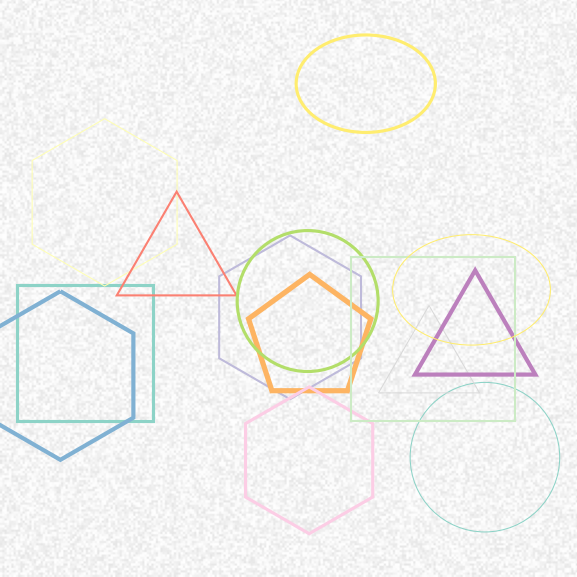[{"shape": "square", "thickness": 1.5, "radius": 0.59, "center": [0.148, 0.388]}, {"shape": "circle", "thickness": 0.5, "radius": 0.65, "center": [0.84, 0.207]}, {"shape": "hexagon", "thickness": 0.5, "radius": 0.72, "center": [0.181, 0.649]}, {"shape": "hexagon", "thickness": 1, "radius": 0.71, "center": [0.502, 0.45]}, {"shape": "triangle", "thickness": 1, "radius": 0.6, "center": [0.306, 0.548]}, {"shape": "hexagon", "thickness": 2, "radius": 0.73, "center": [0.105, 0.349]}, {"shape": "pentagon", "thickness": 2.5, "radius": 0.56, "center": [0.536, 0.413]}, {"shape": "circle", "thickness": 1.5, "radius": 0.61, "center": [0.533, 0.478]}, {"shape": "hexagon", "thickness": 1.5, "radius": 0.64, "center": [0.535, 0.202]}, {"shape": "triangle", "thickness": 0.5, "radius": 0.5, "center": [0.743, 0.369]}, {"shape": "triangle", "thickness": 2, "radius": 0.6, "center": [0.823, 0.411]}, {"shape": "square", "thickness": 1, "radius": 0.71, "center": [0.75, 0.412]}, {"shape": "oval", "thickness": 1.5, "radius": 0.6, "center": [0.633, 0.854]}, {"shape": "oval", "thickness": 0.5, "radius": 0.68, "center": [0.817, 0.497]}]